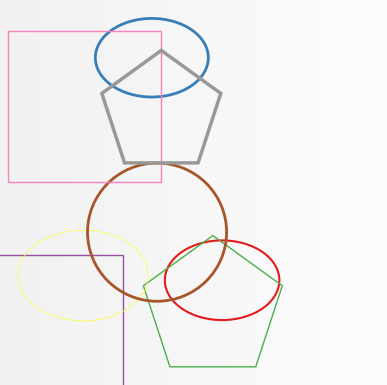[{"shape": "oval", "thickness": 1.5, "radius": 0.74, "center": [0.573, 0.272]}, {"shape": "oval", "thickness": 2, "radius": 0.73, "center": [0.392, 0.85]}, {"shape": "pentagon", "thickness": 1, "radius": 0.94, "center": [0.549, 0.2]}, {"shape": "square", "thickness": 1, "radius": 0.96, "center": [0.126, 0.146]}, {"shape": "oval", "thickness": 0.5, "radius": 0.84, "center": [0.214, 0.284]}, {"shape": "circle", "thickness": 2, "radius": 0.9, "center": [0.405, 0.397]}, {"shape": "square", "thickness": 1, "radius": 0.99, "center": [0.218, 0.723]}, {"shape": "pentagon", "thickness": 2.5, "radius": 0.81, "center": [0.416, 0.708]}]